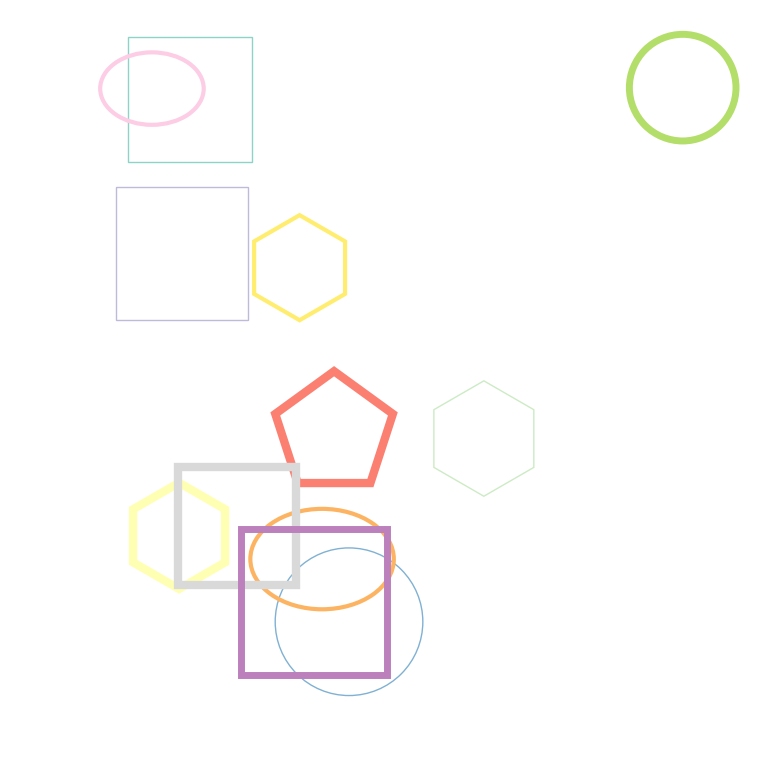[{"shape": "square", "thickness": 0.5, "radius": 0.4, "center": [0.247, 0.871]}, {"shape": "hexagon", "thickness": 3, "radius": 0.34, "center": [0.233, 0.304]}, {"shape": "square", "thickness": 0.5, "radius": 0.43, "center": [0.236, 0.671]}, {"shape": "pentagon", "thickness": 3, "radius": 0.4, "center": [0.434, 0.438]}, {"shape": "circle", "thickness": 0.5, "radius": 0.48, "center": [0.453, 0.193]}, {"shape": "oval", "thickness": 1.5, "radius": 0.47, "center": [0.418, 0.274]}, {"shape": "circle", "thickness": 2.5, "radius": 0.35, "center": [0.887, 0.886]}, {"shape": "oval", "thickness": 1.5, "radius": 0.34, "center": [0.197, 0.885]}, {"shape": "square", "thickness": 3, "radius": 0.38, "center": [0.308, 0.317]}, {"shape": "square", "thickness": 2.5, "radius": 0.47, "center": [0.408, 0.218]}, {"shape": "hexagon", "thickness": 0.5, "radius": 0.37, "center": [0.628, 0.43]}, {"shape": "hexagon", "thickness": 1.5, "radius": 0.34, "center": [0.389, 0.652]}]